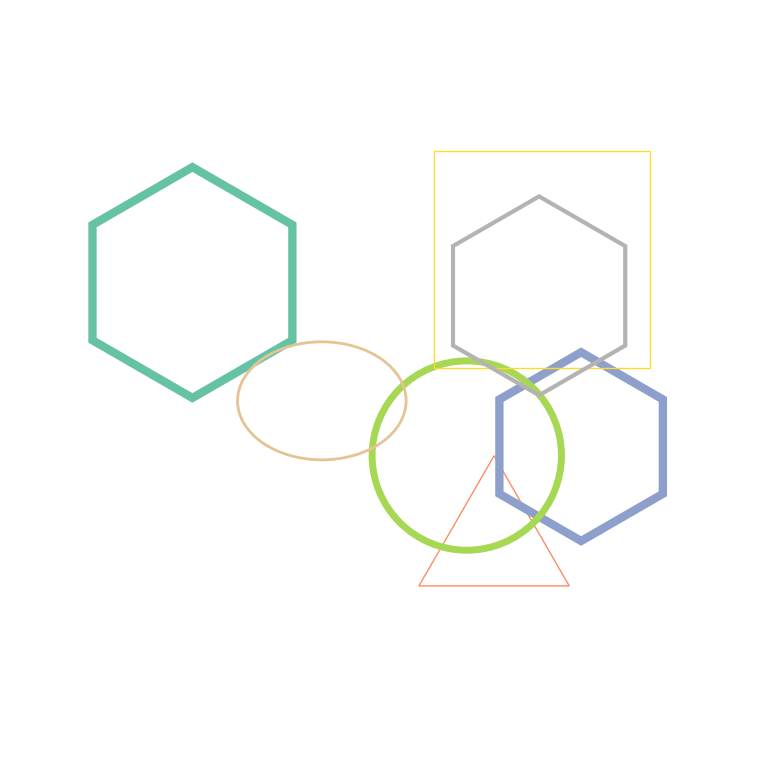[{"shape": "hexagon", "thickness": 3, "radius": 0.75, "center": [0.25, 0.633]}, {"shape": "triangle", "thickness": 0.5, "radius": 0.56, "center": [0.642, 0.295]}, {"shape": "hexagon", "thickness": 3, "radius": 0.61, "center": [0.755, 0.42]}, {"shape": "circle", "thickness": 2.5, "radius": 0.61, "center": [0.606, 0.408]}, {"shape": "square", "thickness": 0.5, "radius": 0.7, "center": [0.704, 0.663]}, {"shape": "oval", "thickness": 1, "radius": 0.55, "center": [0.418, 0.479]}, {"shape": "hexagon", "thickness": 1.5, "radius": 0.65, "center": [0.7, 0.616]}]